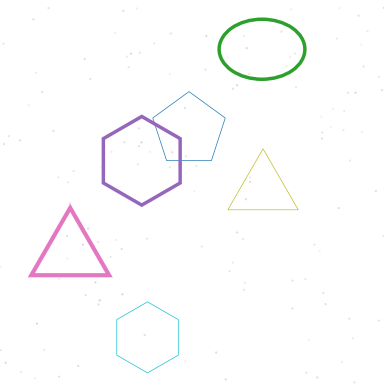[{"shape": "pentagon", "thickness": 0.5, "radius": 0.49, "center": [0.491, 0.663]}, {"shape": "oval", "thickness": 2.5, "radius": 0.56, "center": [0.681, 0.872]}, {"shape": "hexagon", "thickness": 2.5, "radius": 0.58, "center": [0.368, 0.582]}, {"shape": "triangle", "thickness": 3, "radius": 0.58, "center": [0.182, 0.343]}, {"shape": "triangle", "thickness": 0.5, "radius": 0.53, "center": [0.683, 0.508]}, {"shape": "hexagon", "thickness": 0.5, "radius": 0.46, "center": [0.383, 0.124]}]